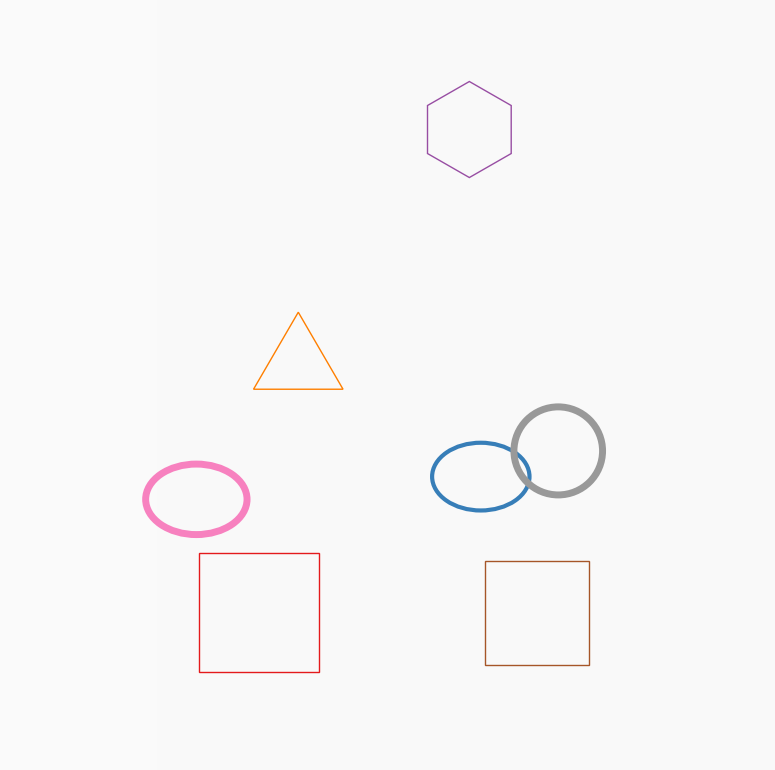[{"shape": "square", "thickness": 0.5, "radius": 0.39, "center": [0.334, 0.204]}, {"shape": "oval", "thickness": 1.5, "radius": 0.31, "center": [0.62, 0.381]}, {"shape": "hexagon", "thickness": 0.5, "radius": 0.31, "center": [0.606, 0.832]}, {"shape": "triangle", "thickness": 0.5, "radius": 0.33, "center": [0.385, 0.528]}, {"shape": "square", "thickness": 0.5, "radius": 0.34, "center": [0.693, 0.204]}, {"shape": "oval", "thickness": 2.5, "radius": 0.33, "center": [0.253, 0.352]}, {"shape": "circle", "thickness": 2.5, "radius": 0.29, "center": [0.72, 0.414]}]